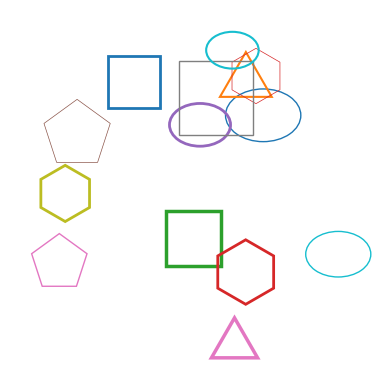[{"shape": "oval", "thickness": 1, "radius": 0.49, "center": [0.684, 0.701]}, {"shape": "square", "thickness": 2, "radius": 0.34, "center": [0.347, 0.788]}, {"shape": "triangle", "thickness": 1.5, "radius": 0.39, "center": [0.639, 0.787]}, {"shape": "square", "thickness": 2.5, "radius": 0.35, "center": [0.503, 0.38]}, {"shape": "hexagon", "thickness": 2, "radius": 0.42, "center": [0.638, 0.293]}, {"shape": "hexagon", "thickness": 0.5, "radius": 0.36, "center": [0.665, 0.803]}, {"shape": "oval", "thickness": 2, "radius": 0.4, "center": [0.52, 0.676]}, {"shape": "pentagon", "thickness": 0.5, "radius": 0.45, "center": [0.2, 0.651]}, {"shape": "triangle", "thickness": 2.5, "radius": 0.35, "center": [0.609, 0.105]}, {"shape": "pentagon", "thickness": 1, "radius": 0.38, "center": [0.154, 0.318]}, {"shape": "square", "thickness": 1, "radius": 0.48, "center": [0.562, 0.746]}, {"shape": "hexagon", "thickness": 2, "radius": 0.36, "center": [0.169, 0.498]}, {"shape": "oval", "thickness": 1.5, "radius": 0.34, "center": [0.604, 0.87]}, {"shape": "oval", "thickness": 1, "radius": 0.42, "center": [0.879, 0.34]}]